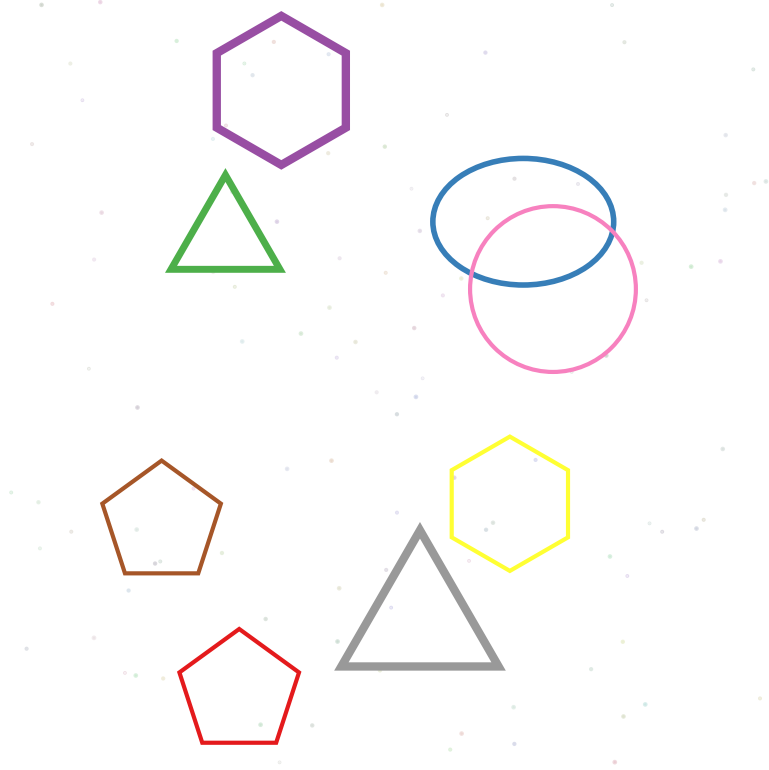[{"shape": "pentagon", "thickness": 1.5, "radius": 0.41, "center": [0.311, 0.101]}, {"shape": "oval", "thickness": 2, "radius": 0.59, "center": [0.68, 0.712]}, {"shape": "triangle", "thickness": 2.5, "radius": 0.41, "center": [0.293, 0.691]}, {"shape": "hexagon", "thickness": 3, "radius": 0.48, "center": [0.365, 0.883]}, {"shape": "hexagon", "thickness": 1.5, "radius": 0.44, "center": [0.662, 0.346]}, {"shape": "pentagon", "thickness": 1.5, "radius": 0.4, "center": [0.21, 0.321]}, {"shape": "circle", "thickness": 1.5, "radius": 0.54, "center": [0.718, 0.625]}, {"shape": "triangle", "thickness": 3, "radius": 0.59, "center": [0.545, 0.193]}]